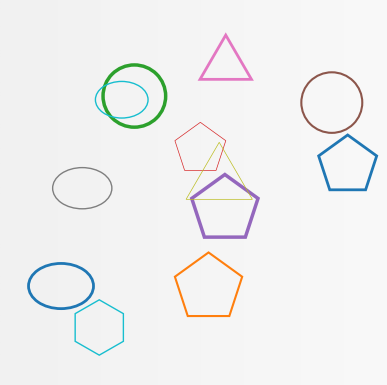[{"shape": "oval", "thickness": 2, "radius": 0.42, "center": [0.157, 0.257]}, {"shape": "pentagon", "thickness": 2, "radius": 0.39, "center": [0.897, 0.571]}, {"shape": "pentagon", "thickness": 1.5, "radius": 0.46, "center": [0.538, 0.253]}, {"shape": "circle", "thickness": 2.5, "radius": 0.4, "center": [0.347, 0.751]}, {"shape": "pentagon", "thickness": 0.5, "radius": 0.35, "center": [0.517, 0.613]}, {"shape": "pentagon", "thickness": 2.5, "radius": 0.45, "center": [0.58, 0.457]}, {"shape": "circle", "thickness": 1.5, "radius": 0.39, "center": [0.856, 0.734]}, {"shape": "triangle", "thickness": 2, "radius": 0.38, "center": [0.583, 0.832]}, {"shape": "oval", "thickness": 1, "radius": 0.38, "center": [0.212, 0.511]}, {"shape": "triangle", "thickness": 0.5, "radius": 0.49, "center": [0.566, 0.532]}, {"shape": "hexagon", "thickness": 1, "radius": 0.36, "center": [0.256, 0.149]}, {"shape": "oval", "thickness": 1, "radius": 0.34, "center": [0.314, 0.741]}]